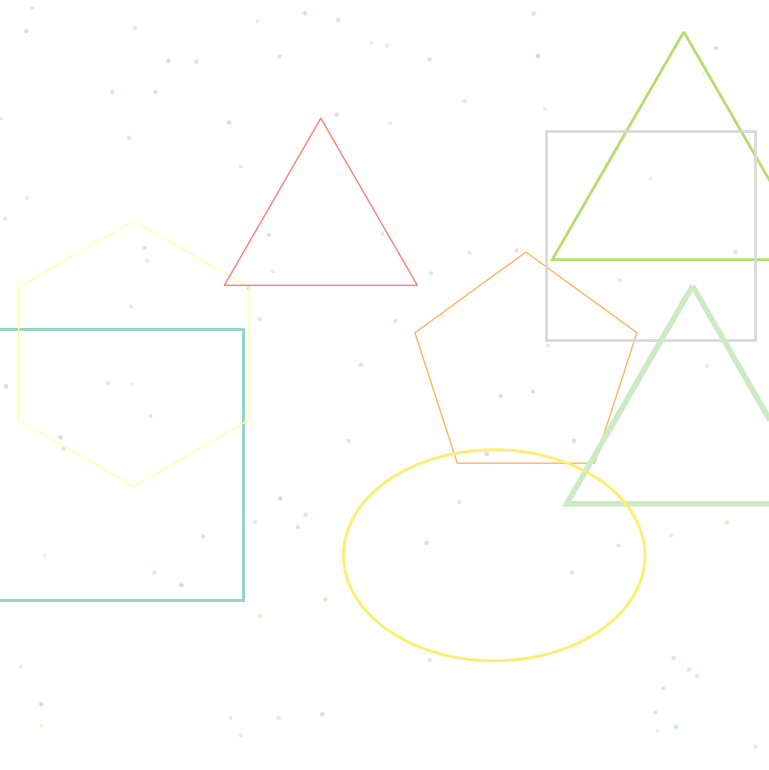[{"shape": "square", "thickness": 1, "radius": 0.88, "center": [0.14, 0.397]}, {"shape": "hexagon", "thickness": 0.5, "radius": 0.86, "center": [0.174, 0.541]}, {"shape": "triangle", "thickness": 0.5, "radius": 0.72, "center": [0.417, 0.702]}, {"shape": "pentagon", "thickness": 0.5, "radius": 0.76, "center": [0.683, 0.521]}, {"shape": "triangle", "thickness": 1, "radius": 0.99, "center": [0.888, 0.761]}, {"shape": "square", "thickness": 1, "radius": 0.68, "center": [0.845, 0.694]}, {"shape": "triangle", "thickness": 2, "radius": 0.94, "center": [0.899, 0.44]}, {"shape": "oval", "thickness": 1, "radius": 0.98, "center": [0.642, 0.279]}]